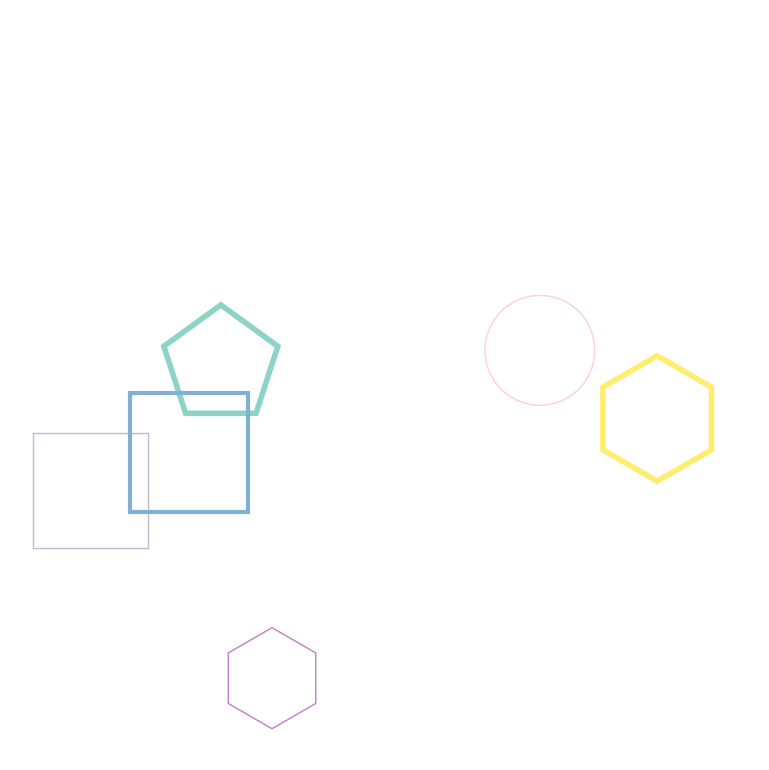[{"shape": "pentagon", "thickness": 2, "radius": 0.39, "center": [0.287, 0.526]}, {"shape": "square", "thickness": 0.5, "radius": 0.37, "center": [0.118, 0.363]}, {"shape": "square", "thickness": 1.5, "radius": 0.39, "center": [0.246, 0.413]}, {"shape": "circle", "thickness": 0.5, "radius": 0.36, "center": [0.701, 0.545]}, {"shape": "hexagon", "thickness": 0.5, "radius": 0.33, "center": [0.353, 0.119]}, {"shape": "hexagon", "thickness": 2, "radius": 0.41, "center": [0.853, 0.457]}]